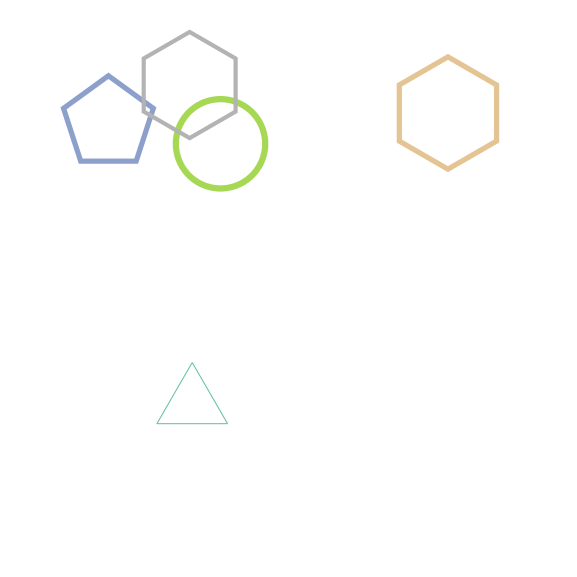[{"shape": "triangle", "thickness": 0.5, "radius": 0.35, "center": [0.333, 0.301]}, {"shape": "pentagon", "thickness": 2.5, "radius": 0.41, "center": [0.188, 0.786]}, {"shape": "circle", "thickness": 3, "radius": 0.39, "center": [0.382, 0.75]}, {"shape": "hexagon", "thickness": 2.5, "radius": 0.49, "center": [0.776, 0.803]}, {"shape": "hexagon", "thickness": 2, "radius": 0.46, "center": [0.328, 0.852]}]